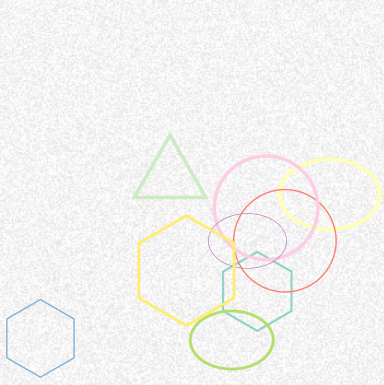[{"shape": "hexagon", "thickness": 1.5, "radius": 0.51, "center": [0.668, 0.243]}, {"shape": "oval", "thickness": 2.5, "radius": 0.65, "center": [0.856, 0.495]}, {"shape": "circle", "thickness": 1, "radius": 0.67, "center": [0.74, 0.375]}, {"shape": "hexagon", "thickness": 1, "radius": 0.5, "center": [0.105, 0.121]}, {"shape": "oval", "thickness": 2, "radius": 0.54, "center": [0.602, 0.117]}, {"shape": "circle", "thickness": 2.5, "radius": 0.67, "center": [0.691, 0.46]}, {"shape": "oval", "thickness": 0.5, "radius": 0.51, "center": [0.643, 0.374]}, {"shape": "triangle", "thickness": 2.5, "radius": 0.54, "center": [0.442, 0.541]}, {"shape": "hexagon", "thickness": 2, "radius": 0.71, "center": [0.484, 0.297]}]